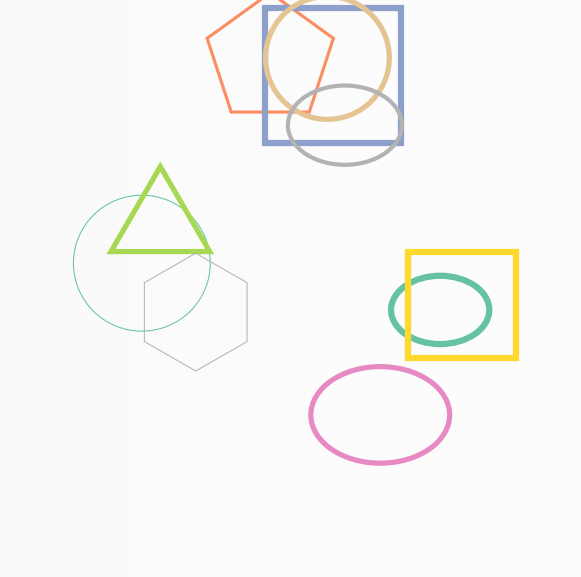[{"shape": "circle", "thickness": 0.5, "radius": 0.59, "center": [0.244, 0.543]}, {"shape": "oval", "thickness": 3, "radius": 0.42, "center": [0.757, 0.462]}, {"shape": "pentagon", "thickness": 1.5, "radius": 0.57, "center": [0.465, 0.897]}, {"shape": "square", "thickness": 3, "radius": 0.58, "center": [0.573, 0.868]}, {"shape": "oval", "thickness": 2.5, "radius": 0.6, "center": [0.654, 0.281]}, {"shape": "triangle", "thickness": 2.5, "radius": 0.49, "center": [0.276, 0.613]}, {"shape": "square", "thickness": 3, "radius": 0.46, "center": [0.795, 0.471]}, {"shape": "circle", "thickness": 2.5, "radius": 0.53, "center": [0.563, 0.899]}, {"shape": "hexagon", "thickness": 0.5, "radius": 0.51, "center": [0.337, 0.459]}, {"shape": "oval", "thickness": 2, "radius": 0.49, "center": [0.593, 0.782]}]